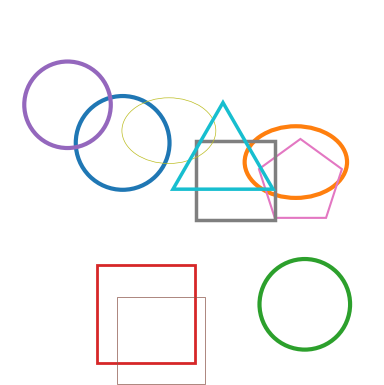[{"shape": "circle", "thickness": 3, "radius": 0.61, "center": [0.319, 0.629]}, {"shape": "oval", "thickness": 3, "radius": 0.66, "center": [0.768, 0.579]}, {"shape": "circle", "thickness": 3, "radius": 0.59, "center": [0.792, 0.21]}, {"shape": "square", "thickness": 2, "radius": 0.64, "center": [0.38, 0.185]}, {"shape": "circle", "thickness": 3, "radius": 0.56, "center": [0.175, 0.728]}, {"shape": "square", "thickness": 0.5, "radius": 0.57, "center": [0.418, 0.116]}, {"shape": "pentagon", "thickness": 1.5, "radius": 0.57, "center": [0.78, 0.526]}, {"shape": "square", "thickness": 2.5, "radius": 0.51, "center": [0.611, 0.53]}, {"shape": "oval", "thickness": 0.5, "radius": 0.61, "center": [0.439, 0.661]}, {"shape": "triangle", "thickness": 2.5, "radius": 0.75, "center": [0.579, 0.584]}]